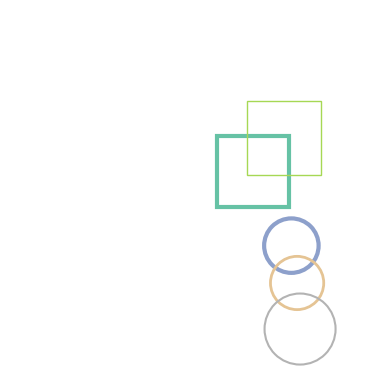[{"shape": "square", "thickness": 3, "radius": 0.46, "center": [0.658, 0.554]}, {"shape": "circle", "thickness": 3, "radius": 0.35, "center": [0.757, 0.362]}, {"shape": "square", "thickness": 1, "radius": 0.48, "center": [0.739, 0.641]}, {"shape": "circle", "thickness": 2, "radius": 0.35, "center": [0.772, 0.265]}, {"shape": "circle", "thickness": 1.5, "radius": 0.46, "center": [0.779, 0.145]}]